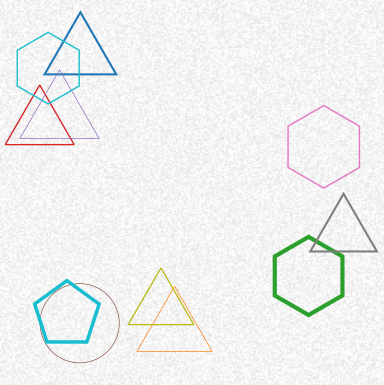[{"shape": "triangle", "thickness": 1.5, "radius": 0.54, "center": [0.209, 0.861]}, {"shape": "triangle", "thickness": 0.5, "radius": 0.56, "center": [0.453, 0.144]}, {"shape": "hexagon", "thickness": 3, "radius": 0.51, "center": [0.802, 0.283]}, {"shape": "triangle", "thickness": 1, "radius": 0.52, "center": [0.103, 0.676]}, {"shape": "triangle", "thickness": 0.5, "radius": 0.6, "center": [0.155, 0.699]}, {"shape": "circle", "thickness": 0.5, "radius": 0.51, "center": [0.207, 0.16]}, {"shape": "hexagon", "thickness": 1, "radius": 0.54, "center": [0.841, 0.619]}, {"shape": "triangle", "thickness": 1.5, "radius": 0.5, "center": [0.892, 0.397]}, {"shape": "triangle", "thickness": 1, "radius": 0.49, "center": [0.418, 0.206]}, {"shape": "pentagon", "thickness": 2.5, "radius": 0.44, "center": [0.174, 0.183]}, {"shape": "hexagon", "thickness": 1, "radius": 0.46, "center": [0.125, 0.823]}]